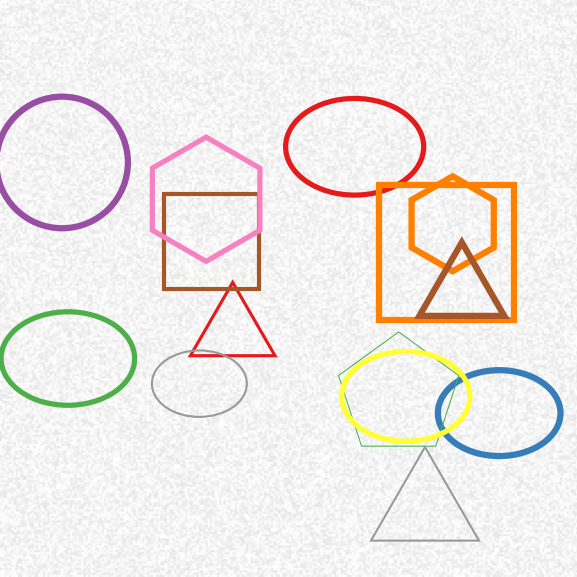[{"shape": "oval", "thickness": 2.5, "radius": 0.6, "center": [0.614, 0.745]}, {"shape": "triangle", "thickness": 1.5, "radius": 0.42, "center": [0.403, 0.425]}, {"shape": "oval", "thickness": 3, "radius": 0.53, "center": [0.864, 0.284]}, {"shape": "oval", "thickness": 2.5, "radius": 0.58, "center": [0.118, 0.378]}, {"shape": "pentagon", "thickness": 0.5, "radius": 0.55, "center": [0.69, 0.315]}, {"shape": "circle", "thickness": 3, "radius": 0.57, "center": [0.108, 0.718]}, {"shape": "hexagon", "thickness": 3, "radius": 0.41, "center": [0.784, 0.612]}, {"shape": "square", "thickness": 3, "radius": 0.59, "center": [0.774, 0.561]}, {"shape": "oval", "thickness": 2.5, "radius": 0.56, "center": [0.703, 0.313]}, {"shape": "square", "thickness": 2, "radius": 0.41, "center": [0.366, 0.581]}, {"shape": "triangle", "thickness": 3, "radius": 0.42, "center": [0.8, 0.495]}, {"shape": "hexagon", "thickness": 2.5, "radius": 0.54, "center": [0.357, 0.654]}, {"shape": "triangle", "thickness": 1, "radius": 0.54, "center": [0.736, 0.117]}, {"shape": "oval", "thickness": 1, "radius": 0.41, "center": [0.345, 0.335]}]